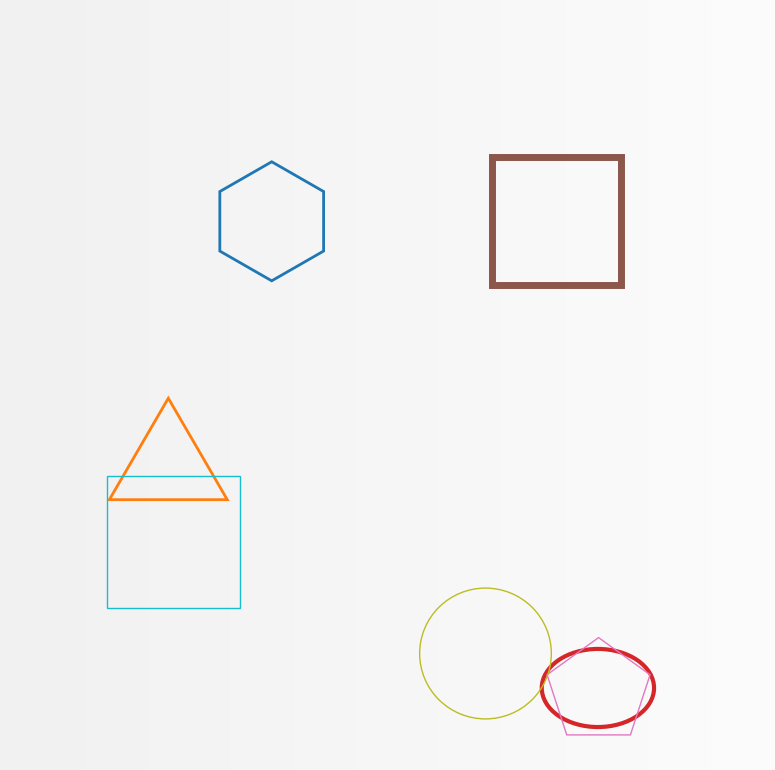[{"shape": "hexagon", "thickness": 1, "radius": 0.39, "center": [0.351, 0.713]}, {"shape": "triangle", "thickness": 1, "radius": 0.44, "center": [0.217, 0.395]}, {"shape": "oval", "thickness": 1.5, "radius": 0.36, "center": [0.772, 0.107]}, {"shape": "square", "thickness": 2.5, "radius": 0.42, "center": [0.718, 0.713]}, {"shape": "pentagon", "thickness": 0.5, "radius": 0.35, "center": [0.772, 0.102]}, {"shape": "circle", "thickness": 0.5, "radius": 0.42, "center": [0.626, 0.151]}, {"shape": "square", "thickness": 0.5, "radius": 0.43, "center": [0.224, 0.297]}]